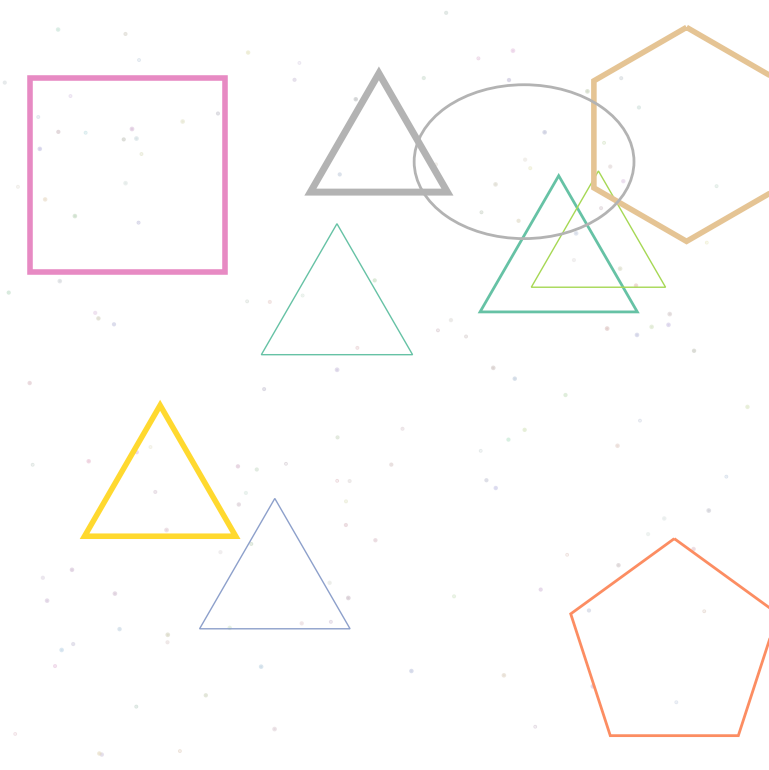[{"shape": "triangle", "thickness": 1, "radius": 0.59, "center": [0.726, 0.654]}, {"shape": "triangle", "thickness": 0.5, "radius": 0.57, "center": [0.438, 0.596]}, {"shape": "pentagon", "thickness": 1, "radius": 0.71, "center": [0.876, 0.159]}, {"shape": "triangle", "thickness": 0.5, "radius": 0.56, "center": [0.357, 0.24]}, {"shape": "square", "thickness": 2, "radius": 0.63, "center": [0.166, 0.773]}, {"shape": "triangle", "thickness": 0.5, "radius": 0.5, "center": [0.777, 0.677]}, {"shape": "triangle", "thickness": 2, "radius": 0.57, "center": [0.208, 0.36]}, {"shape": "hexagon", "thickness": 2, "radius": 0.69, "center": [0.892, 0.826]}, {"shape": "triangle", "thickness": 2.5, "radius": 0.51, "center": [0.492, 0.802]}, {"shape": "oval", "thickness": 1, "radius": 0.71, "center": [0.681, 0.79]}]